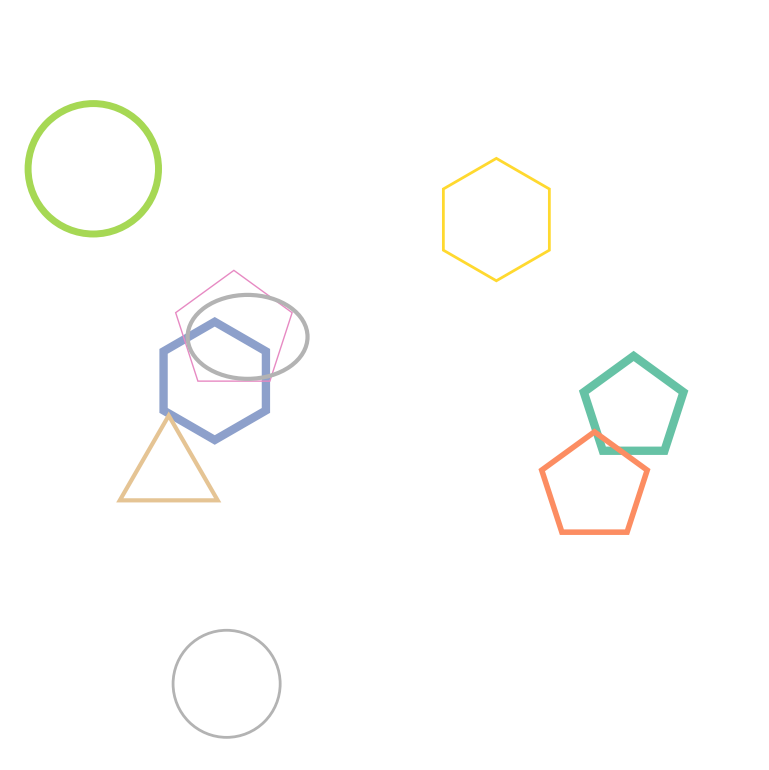[{"shape": "pentagon", "thickness": 3, "radius": 0.34, "center": [0.823, 0.47]}, {"shape": "pentagon", "thickness": 2, "radius": 0.36, "center": [0.772, 0.367]}, {"shape": "hexagon", "thickness": 3, "radius": 0.38, "center": [0.279, 0.505]}, {"shape": "pentagon", "thickness": 0.5, "radius": 0.4, "center": [0.304, 0.569]}, {"shape": "circle", "thickness": 2.5, "radius": 0.42, "center": [0.121, 0.781]}, {"shape": "hexagon", "thickness": 1, "radius": 0.4, "center": [0.645, 0.715]}, {"shape": "triangle", "thickness": 1.5, "radius": 0.37, "center": [0.219, 0.387]}, {"shape": "oval", "thickness": 1.5, "radius": 0.39, "center": [0.322, 0.562]}, {"shape": "circle", "thickness": 1, "radius": 0.35, "center": [0.294, 0.112]}]